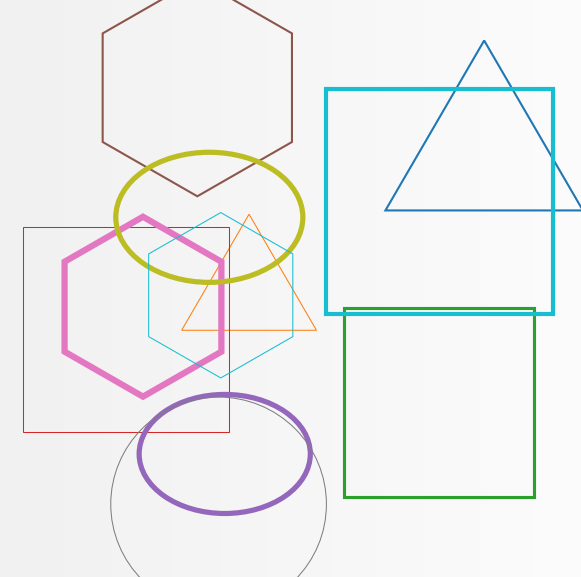[{"shape": "triangle", "thickness": 1, "radius": 0.98, "center": [0.833, 0.733]}, {"shape": "triangle", "thickness": 0.5, "radius": 0.67, "center": [0.428, 0.494]}, {"shape": "square", "thickness": 1.5, "radius": 0.82, "center": [0.755, 0.302]}, {"shape": "square", "thickness": 0.5, "radius": 0.89, "center": [0.217, 0.429]}, {"shape": "oval", "thickness": 2.5, "radius": 0.74, "center": [0.387, 0.213]}, {"shape": "hexagon", "thickness": 1, "radius": 0.94, "center": [0.339, 0.847]}, {"shape": "hexagon", "thickness": 3, "radius": 0.78, "center": [0.246, 0.468]}, {"shape": "circle", "thickness": 0.5, "radius": 0.93, "center": [0.376, 0.126]}, {"shape": "oval", "thickness": 2.5, "radius": 0.8, "center": [0.36, 0.623]}, {"shape": "hexagon", "thickness": 0.5, "radius": 0.72, "center": [0.38, 0.488]}, {"shape": "square", "thickness": 2, "radius": 0.97, "center": [0.756, 0.65]}]